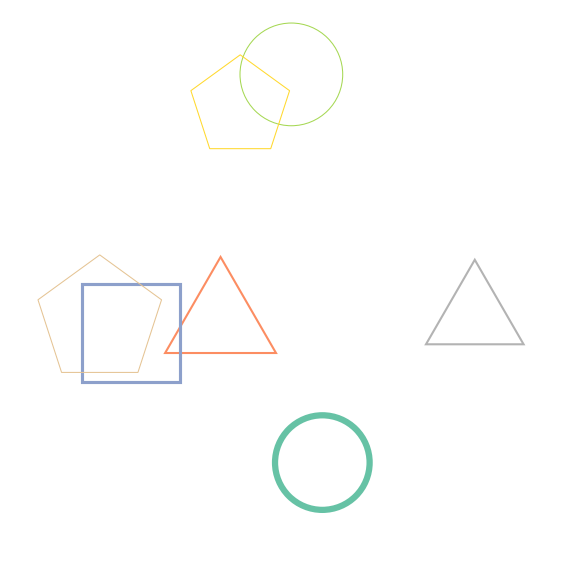[{"shape": "circle", "thickness": 3, "radius": 0.41, "center": [0.558, 0.198]}, {"shape": "triangle", "thickness": 1, "radius": 0.55, "center": [0.382, 0.443]}, {"shape": "square", "thickness": 1.5, "radius": 0.42, "center": [0.227, 0.422]}, {"shape": "circle", "thickness": 0.5, "radius": 0.44, "center": [0.505, 0.87]}, {"shape": "pentagon", "thickness": 0.5, "radius": 0.45, "center": [0.416, 0.814]}, {"shape": "pentagon", "thickness": 0.5, "radius": 0.56, "center": [0.173, 0.445]}, {"shape": "triangle", "thickness": 1, "radius": 0.49, "center": [0.822, 0.452]}]